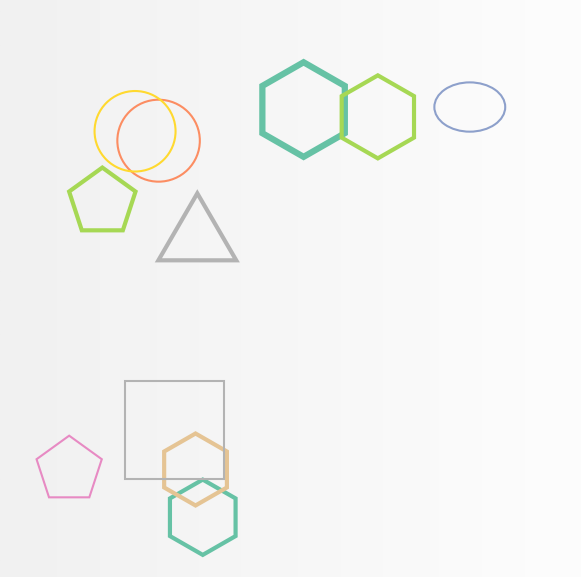[{"shape": "hexagon", "thickness": 3, "radius": 0.41, "center": [0.522, 0.809]}, {"shape": "hexagon", "thickness": 2, "radius": 0.33, "center": [0.349, 0.103]}, {"shape": "circle", "thickness": 1, "radius": 0.35, "center": [0.273, 0.756]}, {"shape": "oval", "thickness": 1, "radius": 0.3, "center": [0.808, 0.814]}, {"shape": "pentagon", "thickness": 1, "radius": 0.3, "center": [0.119, 0.186]}, {"shape": "pentagon", "thickness": 2, "radius": 0.3, "center": [0.176, 0.649]}, {"shape": "hexagon", "thickness": 2, "radius": 0.36, "center": [0.65, 0.797]}, {"shape": "circle", "thickness": 1, "radius": 0.35, "center": [0.232, 0.772]}, {"shape": "hexagon", "thickness": 2, "radius": 0.31, "center": [0.336, 0.186]}, {"shape": "square", "thickness": 1, "radius": 0.42, "center": [0.3, 0.255]}, {"shape": "triangle", "thickness": 2, "radius": 0.39, "center": [0.339, 0.587]}]